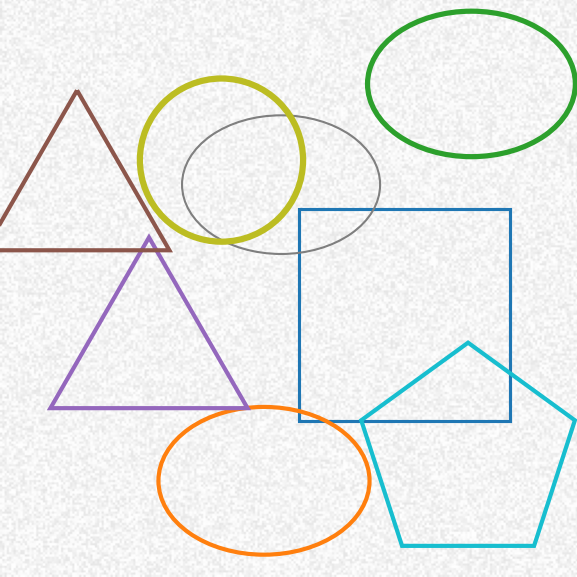[{"shape": "square", "thickness": 1.5, "radius": 0.91, "center": [0.7, 0.454]}, {"shape": "oval", "thickness": 2, "radius": 0.91, "center": [0.457, 0.167]}, {"shape": "oval", "thickness": 2.5, "radius": 0.9, "center": [0.816, 0.854]}, {"shape": "triangle", "thickness": 2, "radius": 0.99, "center": [0.258, 0.391]}, {"shape": "triangle", "thickness": 2, "radius": 0.92, "center": [0.133, 0.658]}, {"shape": "oval", "thickness": 1, "radius": 0.86, "center": [0.487, 0.679]}, {"shape": "circle", "thickness": 3, "radius": 0.71, "center": [0.384, 0.722]}, {"shape": "pentagon", "thickness": 2, "radius": 0.97, "center": [0.81, 0.211]}]